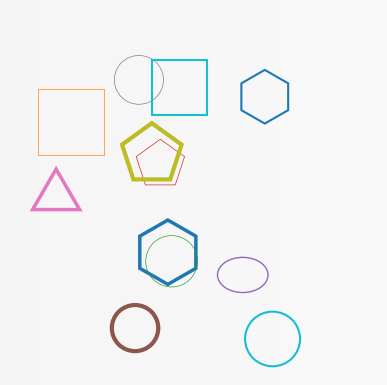[{"shape": "hexagon", "thickness": 1.5, "radius": 0.35, "center": [0.683, 0.749]}, {"shape": "hexagon", "thickness": 2.5, "radius": 0.42, "center": [0.433, 0.345]}, {"shape": "square", "thickness": 0.5, "radius": 0.43, "center": [0.183, 0.684]}, {"shape": "circle", "thickness": 0.5, "radius": 0.33, "center": [0.443, 0.321]}, {"shape": "pentagon", "thickness": 0.5, "radius": 0.33, "center": [0.414, 0.573]}, {"shape": "oval", "thickness": 1, "radius": 0.33, "center": [0.626, 0.286]}, {"shape": "circle", "thickness": 3, "radius": 0.3, "center": [0.349, 0.148]}, {"shape": "triangle", "thickness": 2.5, "radius": 0.35, "center": [0.145, 0.491]}, {"shape": "circle", "thickness": 0.5, "radius": 0.32, "center": [0.359, 0.793]}, {"shape": "pentagon", "thickness": 3, "radius": 0.4, "center": [0.392, 0.599]}, {"shape": "square", "thickness": 1.5, "radius": 0.36, "center": [0.463, 0.772]}, {"shape": "circle", "thickness": 1.5, "radius": 0.35, "center": [0.703, 0.12]}]